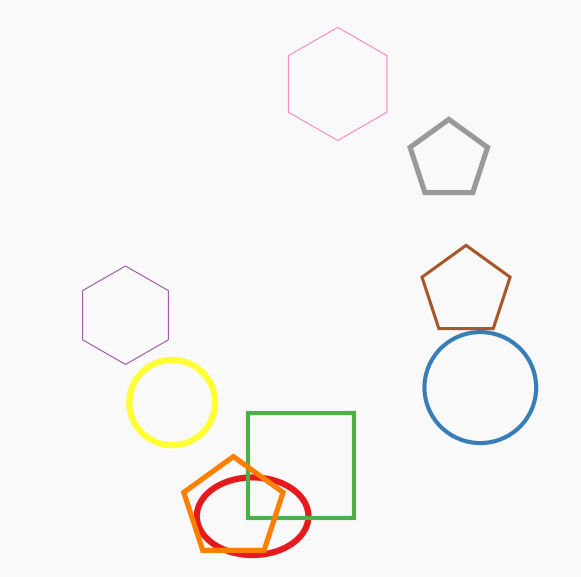[{"shape": "oval", "thickness": 3, "radius": 0.48, "center": [0.435, 0.105]}, {"shape": "circle", "thickness": 2, "radius": 0.48, "center": [0.826, 0.328]}, {"shape": "square", "thickness": 2, "radius": 0.45, "center": [0.517, 0.193]}, {"shape": "hexagon", "thickness": 0.5, "radius": 0.43, "center": [0.216, 0.453]}, {"shape": "pentagon", "thickness": 2.5, "radius": 0.45, "center": [0.402, 0.119]}, {"shape": "circle", "thickness": 3, "radius": 0.37, "center": [0.296, 0.302]}, {"shape": "pentagon", "thickness": 1.5, "radius": 0.4, "center": [0.802, 0.495]}, {"shape": "hexagon", "thickness": 0.5, "radius": 0.49, "center": [0.581, 0.854]}, {"shape": "pentagon", "thickness": 2.5, "radius": 0.35, "center": [0.772, 0.722]}]